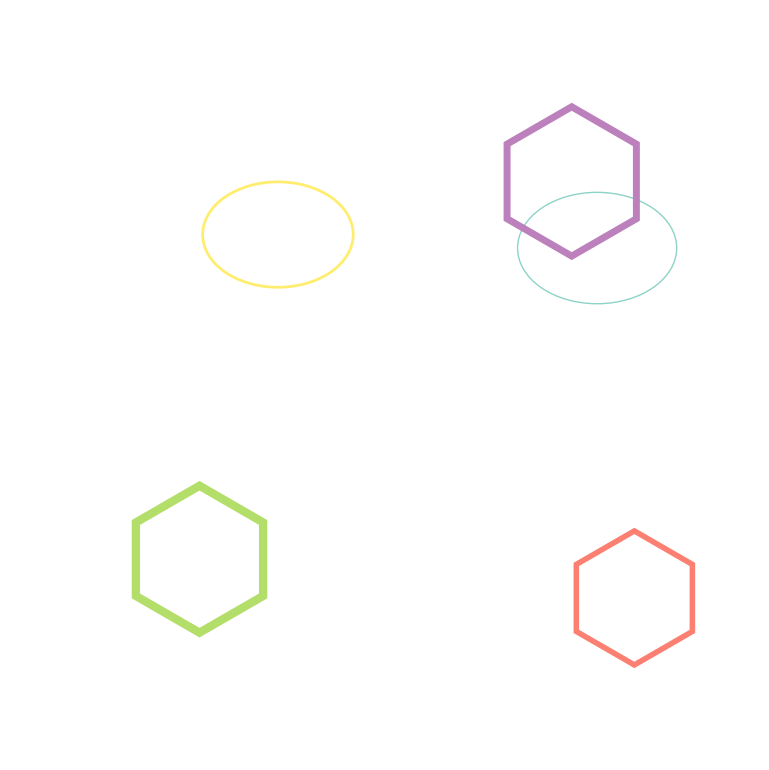[{"shape": "oval", "thickness": 0.5, "radius": 0.52, "center": [0.775, 0.678]}, {"shape": "hexagon", "thickness": 2, "radius": 0.44, "center": [0.824, 0.223]}, {"shape": "hexagon", "thickness": 3, "radius": 0.48, "center": [0.259, 0.274]}, {"shape": "hexagon", "thickness": 2.5, "radius": 0.48, "center": [0.742, 0.764]}, {"shape": "oval", "thickness": 1, "radius": 0.49, "center": [0.361, 0.695]}]